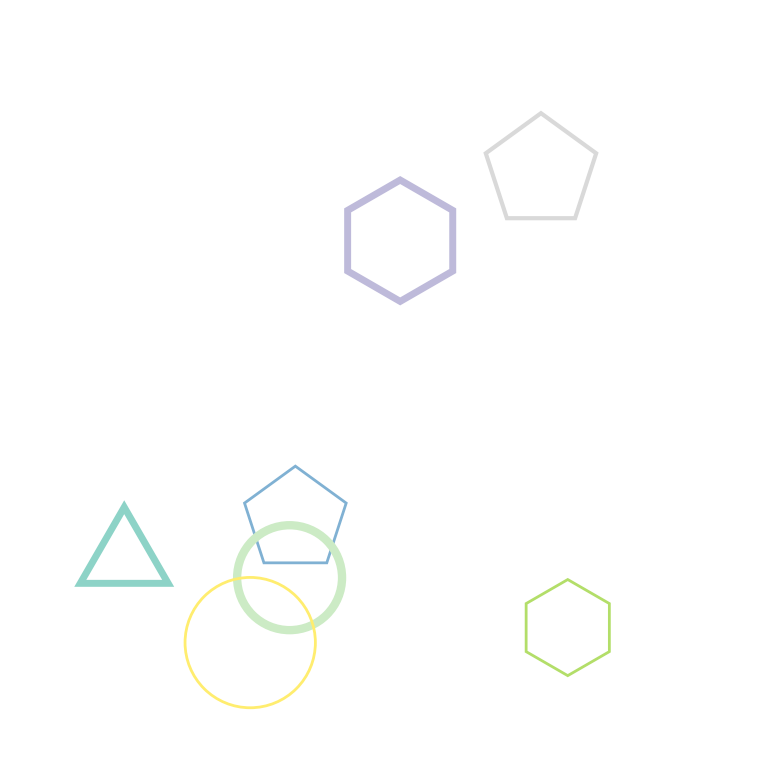[{"shape": "triangle", "thickness": 2.5, "radius": 0.33, "center": [0.161, 0.275]}, {"shape": "hexagon", "thickness": 2.5, "radius": 0.39, "center": [0.52, 0.687]}, {"shape": "pentagon", "thickness": 1, "radius": 0.35, "center": [0.384, 0.325]}, {"shape": "hexagon", "thickness": 1, "radius": 0.31, "center": [0.737, 0.185]}, {"shape": "pentagon", "thickness": 1.5, "radius": 0.38, "center": [0.703, 0.778]}, {"shape": "circle", "thickness": 3, "radius": 0.34, "center": [0.376, 0.25]}, {"shape": "circle", "thickness": 1, "radius": 0.42, "center": [0.325, 0.165]}]